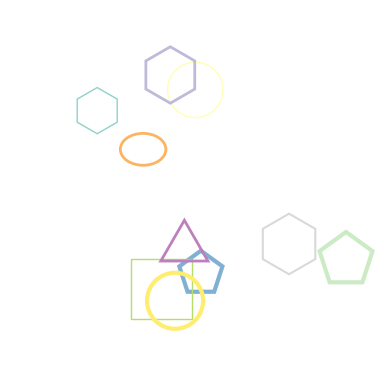[{"shape": "hexagon", "thickness": 1, "radius": 0.3, "center": [0.252, 0.713]}, {"shape": "circle", "thickness": 1, "radius": 0.36, "center": [0.507, 0.767]}, {"shape": "hexagon", "thickness": 2, "radius": 0.37, "center": [0.442, 0.805]}, {"shape": "pentagon", "thickness": 3, "radius": 0.29, "center": [0.522, 0.29]}, {"shape": "oval", "thickness": 2, "radius": 0.3, "center": [0.372, 0.612]}, {"shape": "square", "thickness": 1, "radius": 0.39, "center": [0.419, 0.249]}, {"shape": "hexagon", "thickness": 1.5, "radius": 0.39, "center": [0.751, 0.366]}, {"shape": "triangle", "thickness": 2, "radius": 0.35, "center": [0.479, 0.357]}, {"shape": "pentagon", "thickness": 3, "radius": 0.36, "center": [0.899, 0.325]}, {"shape": "circle", "thickness": 3, "radius": 0.36, "center": [0.455, 0.219]}]